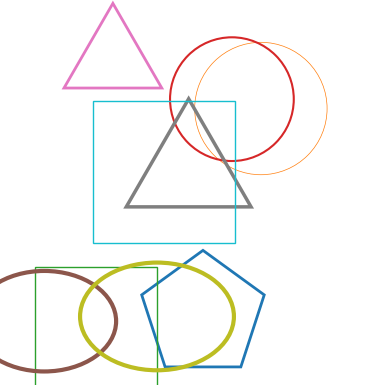[{"shape": "pentagon", "thickness": 2, "radius": 0.84, "center": [0.527, 0.182]}, {"shape": "circle", "thickness": 0.5, "radius": 0.86, "center": [0.678, 0.718]}, {"shape": "square", "thickness": 1, "radius": 0.79, "center": [0.249, 0.148]}, {"shape": "circle", "thickness": 1.5, "radius": 0.8, "center": [0.602, 0.742]}, {"shape": "oval", "thickness": 3, "radius": 0.93, "center": [0.115, 0.166]}, {"shape": "triangle", "thickness": 2, "radius": 0.73, "center": [0.293, 0.845]}, {"shape": "triangle", "thickness": 2.5, "radius": 0.94, "center": [0.49, 0.556]}, {"shape": "oval", "thickness": 3, "radius": 1.0, "center": [0.408, 0.178]}, {"shape": "square", "thickness": 1, "radius": 0.92, "center": [0.426, 0.553]}]